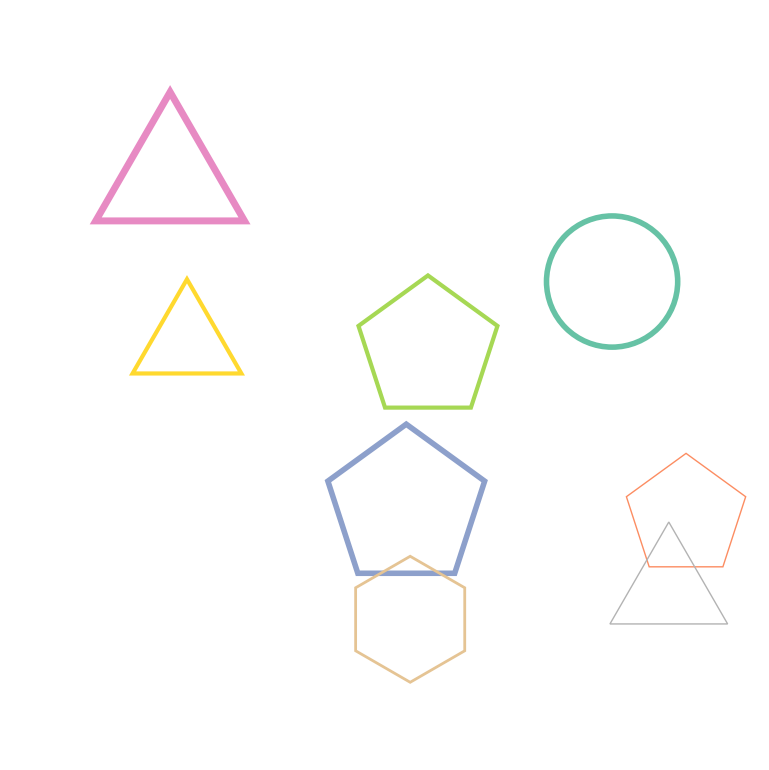[{"shape": "circle", "thickness": 2, "radius": 0.43, "center": [0.795, 0.634]}, {"shape": "pentagon", "thickness": 0.5, "radius": 0.41, "center": [0.891, 0.33]}, {"shape": "pentagon", "thickness": 2, "radius": 0.54, "center": [0.528, 0.342]}, {"shape": "triangle", "thickness": 2.5, "radius": 0.56, "center": [0.221, 0.769]}, {"shape": "pentagon", "thickness": 1.5, "radius": 0.47, "center": [0.556, 0.547]}, {"shape": "triangle", "thickness": 1.5, "radius": 0.41, "center": [0.243, 0.556]}, {"shape": "hexagon", "thickness": 1, "radius": 0.41, "center": [0.533, 0.196]}, {"shape": "triangle", "thickness": 0.5, "radius": 0.44, "center": [0.869, 0.234]}]